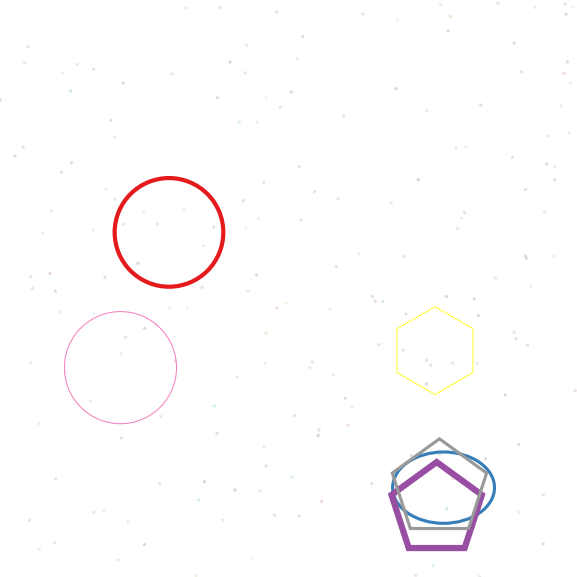[{"shape": "circle", "thickness": 2, "radius": 0.47, "center": [0.293, 0.597]}, {"shape": "oval", "thickness": 1.5, "radius": 0.44, "center": [0.768, 0.155]}, {"shape": "pentagon", "thickness": 3, "radius": 0.41, "center": [0.756, 0.117]}, {"shape": "hexagon", "thickness": 0.5, "radius": 0.38, "center": [0.753, 0.392]}, {"shape": "circle", "thickness": 0.5, "radius": 0.49, "center": [0.209, 0.363]}, {"shape": "pentagon", "thickness": 1.5, "radius": 0.43, "center": [0.761, 0.153]}]